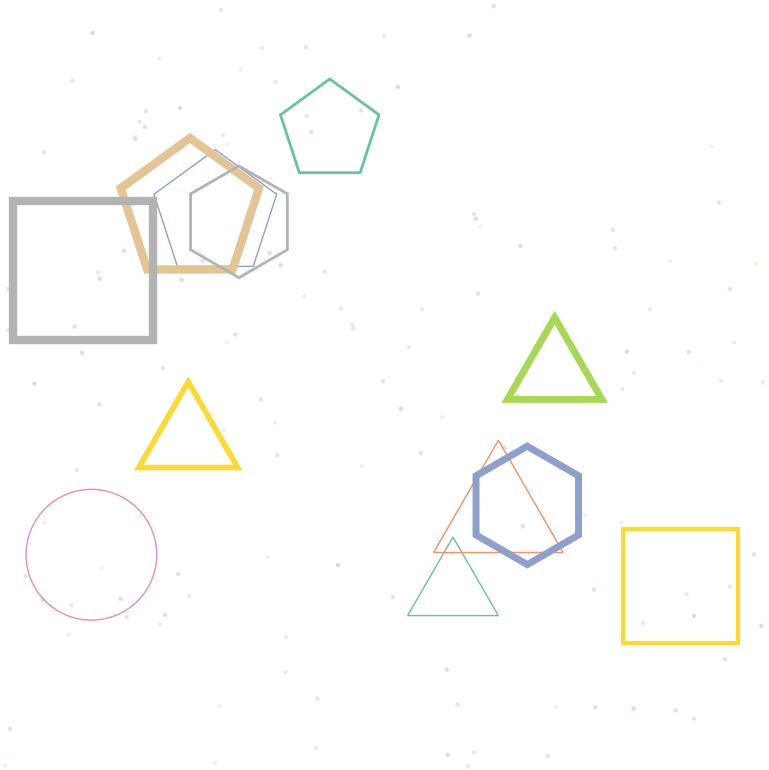[{"shape": "triangle", "thickness": 0.5, "radius": 0.34, "center": [0.588, 0.235]}, {"shape": "pentagon", "thickness": 1, "radius": 0.34, "center": [0.428, 0.83]}, {"shape": "triangle", "thickness": 0.5, "radius": 0.49, "center": [0.647, 0.331]}, {"shape": "pentagon", "thickness": 0.5, "radius": 0.42, "center": [0.28, 0.722]}, {"shape": "hexagon", "thickness": 2.5, "radius": 0.38, "center": [0.685, 0.344]}, {"shape": "circle", "thickness": 0.5, "radius": 0.42, "center": [0.119, 0.28]}, {"shape": "triangle", "thickness": 2.5, "radius": 0.35, "center": [0.72, 0.517]}, {"shape": "square", "thickness": 1.5, "radius": 0.37, "center": [0.883, 0.239]}, {"shape": "triangle", "thickness": 2, "radius": 0.37, "center": [0.244, 0.43]}, {"shape": "pentagon", "thickness": 3, "radius": 0.47, "center": [0.247, 0.726]}, {"shape": "hexagon", "thickness": 1, "radius": 0.36, "center": [0.31, 0.712]}, {"shape": "square", "thickness": 3, "radius": 0.45, "center": [0.108, 0.648]}]